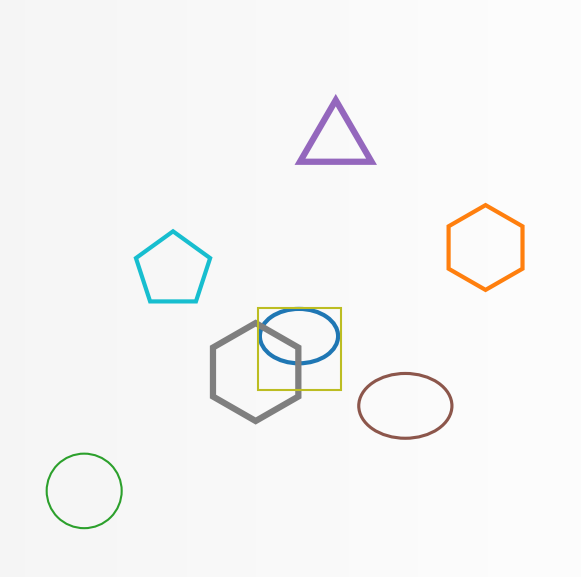[{"shape": "oval", "thickness": 2, "radius": 0.34, "center": [0.514, 0.417]}, {"shape": "hexagon", "thickness": 2, "radius": 0.37, "center": [0.835, 0.571]}, {"shape": "circle", "thickness": 1, "radius": 0.32, "center": [0.145, 0.149]}, {"shape": "triangle", "thickness": 3, "radius": 0.36, "center": [0.578, 0.755]}, {"shape": "oval", "thickness": 1.5, "radius": 0.4, "center": [0.697, 0.296]}, {"shape": "hexagon", "thickness": 3, "radius": 0.42, "center": [0.44, 0.355]}, {"shape": "square", "thickness": 1, "radius": 0.35, "center": [0.515, 0.395]}, {"shape": "pentagon", "thickness": 2, "radius": 0.34, "center": [0.298, 0.531]}]